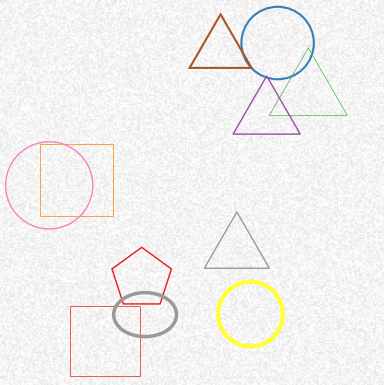[{"shape": "square", "thickness": 0.5, "radius": 0.45, "center": [0.273, 0.114]}, {"shape": "pentagon", "thickness": 1, "radius": 0.41, "center": [0.368, 0.276]}, {"shape": "circle", "thickness": 1.5, "radius": 0.47, "center": [0.721, 0.888]}, {"shape": "triangle", "thickness": 0.5, "radius": 0.58, "center": [0.801, 0.759]}, {"shape": "triangle", "thickness": 1, "radius": 0.5, "center": [0.693, 0.702]}, {"shape": "square", "thickness": 0.5, "radius": 0.47, "center": [0.199, 0.532]}, {"shape": "circle", "thickness": 3, "radius": 0.42, "center": [0.651, 0.184]}, {"shape": "triangle", "thickness": 1.5, "radius": 0.46, "center": [0.573, 0.87]}, {"shape": "circle", "thickness": 1, "radius": 0.57, "center": [0.128, 0.519]}, {"shape": "oval", "thickness": 2.5, "radius": 0.41, "center": [0.377, 0.183]}, {"shape": "triangle", "thickness": 1, "radius": 0.49, "center": [0.615, 0.352]}]